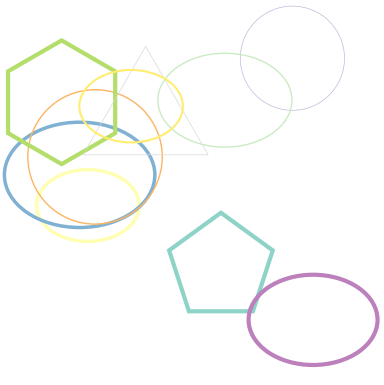[{"shape": "pentagon", "thickness": 3, "radius": 0.71, "center": [0.574, 0.306]}, {"shape": "oval", "thickness": 2.5, "radius": 0.67, "center": [0.228, 0.466]}, {"shape": "circle", "thickness": 0.5, "radius": 0.68, "center": [0.759, 0.849]}, {"shape": "oval", "thickness": 2.5, "radius": 0.98, "center": [0.207, 0.546]}, {"shape": "circle", "thickness": 1, "radius": 0.87, "center": [0.247, 0.592]}, {"shape": "hexagon", "thickness": 3, "radius": 0.8, "center": [0.16, 0.734]}, {"shape": "triangle", "thickness": 0.5, "radius": 0.94, "center": [0.378, 0.692]}, {"shape": "oval", "thickness": 3, "radius": 0.84, "center": [0.813, 0.169]}, {"shape": "oval", "thickness": 1, "radius": 0.87, "center": [0.584, 0.74]}, {"shape": "oval", "thickness": 1.5, "radius": 0.67, "center": [0.341, 0.724]}]